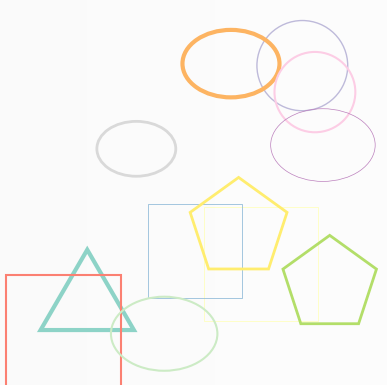[{"shape": "triangle", "thickness": 3, "radius": 0.7, "center": [0.225, 0.212]}, {"shape": "square", "thickness": 0.5, "radius": 0.74, "center": [0.674, 0.314]}, {"shape": "circle", "thickness": 1, "radius": 0.59, "center": [0.78, 0.83]}, {"shape": "square", "thickness": 1.5, "radius": 0.74, "center": [0.163, 0.138]}, {"shape": "square", "thickness": 0.5, "radius": 0.61, "center": [0.503, 0.348]}, {"shape": "oval", "thickness": 3, "radius": 0.63, "center": [0.596, 0.835]}, {"shape": "pentagon", "thickness": 2, "radius": 0.63, "center": [0.851, 0.262]}, {"shape": "circle", "thickness": 1.5, "radius": 0.52, "center": [0.813, 0.761]}, {"shape": "oval", "thickness": 2, "radius": 0.51, "center": [0.352, 0.613]}, {"shape": "oval", "thickness": 0.5, "radius": 0.67, "center": [0.833, 0.623]}, {"shape": "oval", "thickness": 1.5, "radius": 0.69, "center": [0.424, 0.133]}, {"shape": "pentagon", "thickness": 2, "radius": 0.66, "center": [0.616, 0.408]}]